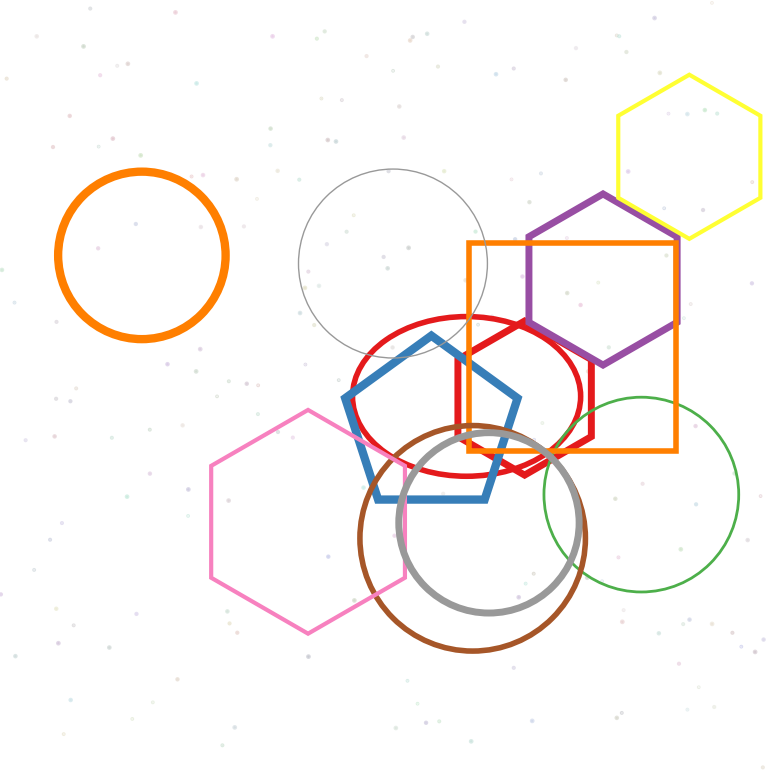[{"shape": "oval", "thickness": 2, "radius": 0.74, "center": [0.606, 0.485]}, {"shape": "hexagon", "thickness": 2.5, "radius": 0.5, "center": [0.681, 0.483]}, {"shape": "pentagon", "thickness": 3, "radius": 0.59, "center": [0.56, 0.446]}, {"shape": "circle", "thickness": 1, "radius": 0.63, "center": [0.833, 0.358]}, {"shape": "hexagon", "thickness": 2.5, "radius": 0.56, "center": [0.783, 0.637]}, {"shape": "circle", "thickness": 3, "radius": 0.54, "center": [0.184, 0.668]}, {"shape": "square", "thickness": 2, "radius": 0.67, "center": [0.744, 0.549]}, {"shape": "hexagon", "thickness": 1.5, "radius": 0.53, "center": [0.895, 0.796]}, {"shape": "circle", "thickness": 2, "radius": 0.73, "center": [0.614, 0.301]}, {"shape": "hexagon", "thickness": 1.5, "radius": 0.73, "center": [0.4, 0.322]}, {"shape": "circle", "thickness": 2.5, "radius": 0.59, "center": [0.635, 0.321]}, {"shape": "circle", "thickness": 0.5, "radius": 0.61, "center": [0.51, 0.658]}]